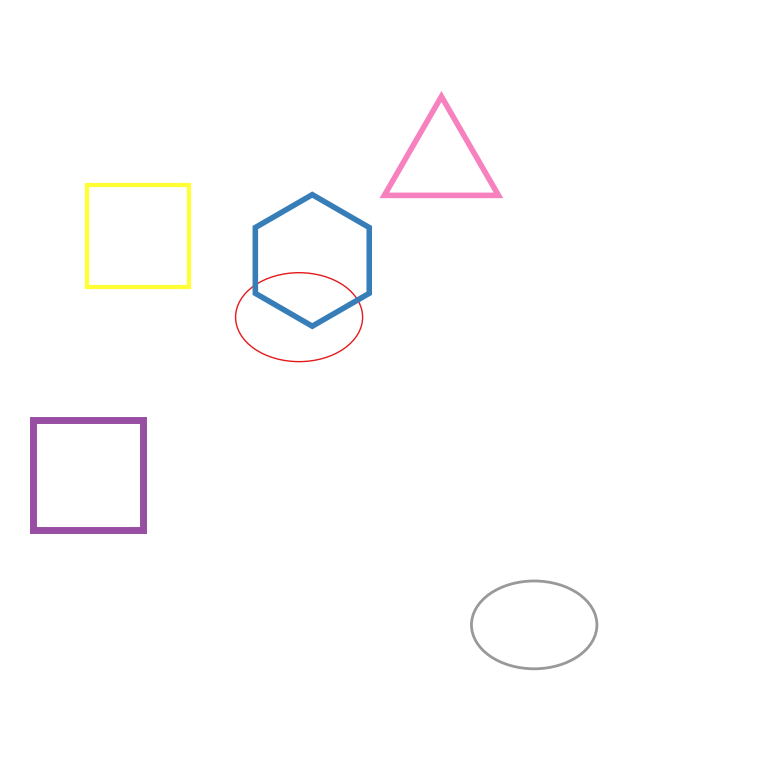[{"shape": "oval", "thickness": 0.5, "radius": 0.41, "center": [0.388, 0.588]}, {"shape": "hexagon", "thickness": 2, "radius": 0.43, "center": [0.406, 0.662]}, {"shape": "square", "thickness": 2.5, "radius": 0.36, "center": [0.114, 0.383]}, {"shape": "square", "thickness": 1.5, "radius": 0.33, "center": [0.179, 0.694]}, {"shape": "triangle", "thickness": 2, "radius": 0.43, "center": [0.573, 0.789]}, {"shape": "oval", "thickness": 1, "radius": 0.41, "center": [0.694, 0.188]}]